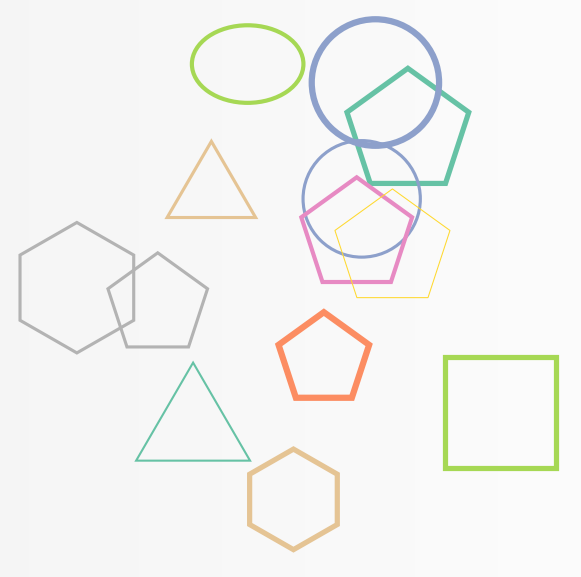[{"shape": "triangle", "thickness": 1, "radius": 0.57, "center": [0.332, 0.258]}, {"shape": "pentagon", "thickness": 2.5, "radius": 0.55, "center": [0.702, 0.771]}, {"shape": "pentagon", "thickness": 3, "radius": 0.41, "center": [0.557, 0.377]}, {"shape": "circle", "thickness": 3, "radius": 0.55, "center": [0.646, 0.856]}, {"shape": "circle", "thickness": 1.5, "radius": 0.5, "center": [0.622, 0.655]}, {"shape": "pentagon", "thickness": 2, "radius": 0.5, "center": [0.614, 0.592]}, {"shape": "square", "thickness": 2.5, "radius": 0.48, "center": [0.861, 0.285]}, {"shape": "oval", "thickness": 2, "radius": 0.48, "center": [0.426, 0.888]}, {"shape": "pentagon", "thickness": 0.5, "radius": 0.52, "center": [0.675, 0.568]}, {"shape": "hexagon", "thickness": 2.5, "radius": 0.44, "center": [0.505, 0.134]}, {"shape": "triangle", "thickness": 1.5, "radius": 0.44, "center": [0.364, 0.666]}, {"shape": "pentagon", "thickness": 1.5, "radius": 0.45, "center": [0.271, 0.471]}, {"shape": "hexagon", "thickness": 1.5, "radius": 0.56, "center": [0.132, 0.501]}]